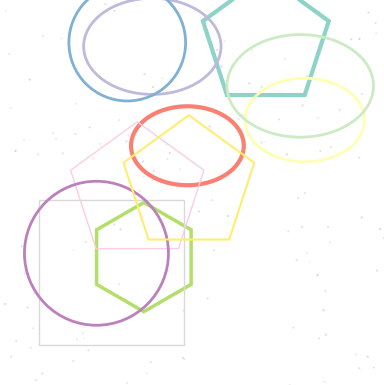[{"shape": "pentagon", "thickness": 3, "radius": 0.86, "center": [0.69, 0.892]}, {"shape": "oval", "thickness": 2, "radius": 0.78, "center": [0.792, 0.688]}, {"shape": "oval", "thickness": 2, "radius": 0.89, "center": [0.396, 0.88]}, {"shape": "oval", "thickness": 3, "radius": 0.73, "center": [0.487, 0.621]}, {"shape": "circle", "thickness": 2, "radius": 0.76, "center": [0.331, 0.889]}, {"shape": "hexagon", "thickness": 2.5, "radius": 0.71, "center": [0.374, 0.332]}, {"shape": "pentagon", "thickness": 1, "radius": 0.91, "center": [0.356, 0.501]}, {"shape": "square", "thickness": 1, "radius": 0.94, "center": [0.289, 0.292]}, {"shape": "circle", "thickness": 2, "radius": 0.94, "center": [0.251, 0.342]}, {"shape": "oval", "thickness": 2, "radius": 0.95, "center": [0.78, 0.777]}, {"shape": "pentagon", "thickness": 1.5, "radius": 0.89, "center": [0.491, 0.522]}]